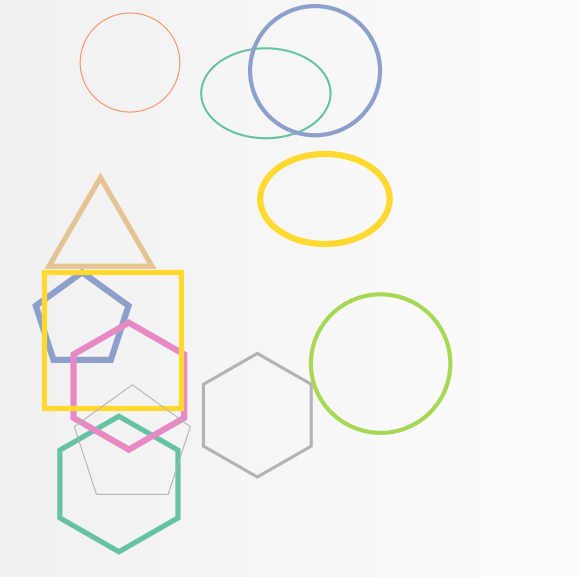[{"shape": "oval", "thickness": 1, "radius": 0.56, "center": [0.457, 0.838]}, {"shape": "hexagon", "thickness": 2.5, "radius": 0.59, "center": [0.205, 0.161]}, {"shape": "circle", "thickness": 0.5, "radius": 0.43, "center": [0.224, 0.891]}, {"shape": "circle", "thickness": 2, "radius": 0.56, "center": [0.542, 0.877]}, {"shape": "pentagon", "thickness": 3, "radius": 0.42, "center": [0.141, 0.444]}, {"shape": "hexagon", "thickness": 3, "radius": 0.55, "center": [0.222, 0.33]}, {"shape": "circle", "thickness": 2, "radius": 0.6, "center": [0.655, 0.37]}, {"shape": "oval", "thickness": 3, "radius": 0.56, "center": [0.559, 0.655]}, {"shape": "square", "thickness": 2.5, "radius": 0.59, "center": [0.193, 0.41]}, {"shape": "triangle", "thickness": 2.5, "radius": 0.51, "center": [0.173, 0.589]}, {"shape": "pentagon", "thickness": 0.5, "radius": 0.52, "center": [0.228, 0.228]}, {"shape": "hexagon", "thickness": 1.5, "radius": 0.54, "center": [0.443, 0.28]}]